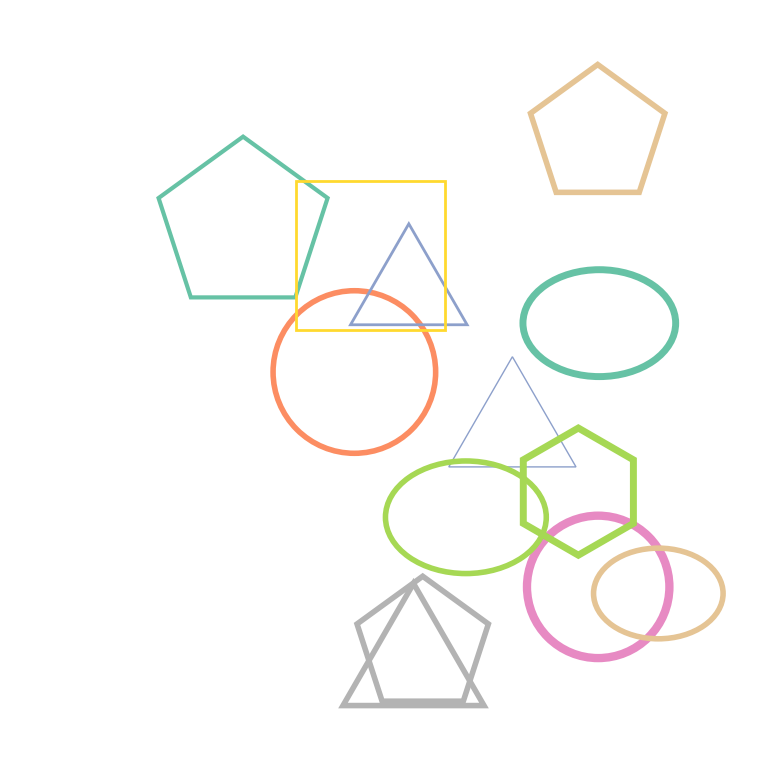[{"shape": "oval", "thickness": 2.5, "radius": 0.5, "center": [0.778, 0.58]}, {"shape": "pentagon", "thickness": 1.5, "radius": 0.58, "center": [0.316, 0.707]}, {"shape": "circle", "thickness": 2, "radius": 0.53, "center": [0.46, 0.517]}, {"shape": "triangle", "thickness": 0.5, "radius": 0.48, "center": [0.665, 0.441]}, {"shape": "triangle", "thickness": 1, "radius": 0.44, "center": [0.531, 0.622]}, {"shape": "circle", "thickness": 3, "radius": 0.46, "center": [0.777, 0.238]}, {"shape": "hexagon", "thickness": 2.5, "radius": 0.41, "center": [0.751, 0.362]}, {"shape": "oval", "thickness": 2, "radius": 0.52, "center": [0.605, 0.328]}, {"shape": "square", "thickness": 1, "radius": 0.48, "center": [0.481, 0.668]}, {"shape": "oval", "thickness": 2, "radius": 0.42, "center": [0.855, 0.229]}, {"shape": "pentagon", "thickness": 2, "radius": 0.46, "center": [0.776, 0.824]}, {"shape": "pentagon", "thickness": 2, "radius": 0.45, "center": [0.549, 0.162]}, {"shape": "triangle", "thickness": 2, "radius": 0.53, "center": [0.537, 0.137]}]